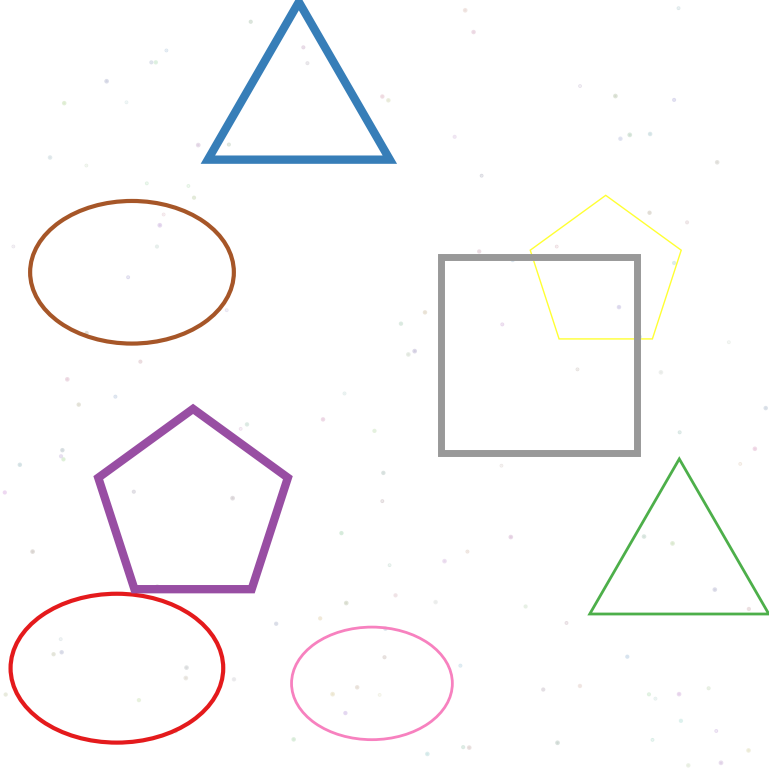[{"shape": "oval", "thickness": 1.5, "radius": 0.69, "center": [0.152, 0.132]}, {"shape": "triangle", "thickness": 3, "radius": 0.68, "center": [0.388, 0.861]}, {"shape": "triangle", "thickness": 1, "radius": 0.67, "center": [0.882, 0.27]}, {"shape": "pentagon", "thickness": 3, "radius": 0.65, "center": [0.251, 0.34]}, {"shape": "pentagon", "thickness": 0.5, "radius": 0.52, "center": [0.787, 0.643]}, {"shape": "oval", "thickness": 1.5, "radius": 0.66, "center": [0.171, 0.646]}, {"shape": "oval", "thickness": 1, "radius": 0.52, "center": [0.483, 0.112]}, {"shape": "square", "thickness": 2.5, "radius": 0.64, "center": [0.7, 0.539]}]